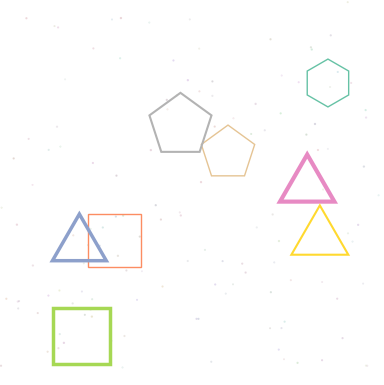[{"shape": "hexagon", "thickness": 1, "radius": 0.31, "center": [0.852, 0.784]}, {"shape": "square", "thickness": 1, "radius": 0.34, "center": [0.298, 0.376]}, {"shape": "triangle", "thickness": 2.5, "radius": 0.4, "center": [0.206, 0.363]}, {"shape": "triangle", "thickness": 3, "radius": 0.41, "center": [0.798, 0.517]}, {"shape": "square", "thickness": 2.5, "radius": 0.37, "center": [0.212, 0.127]}, {"shape": "triangle", "thickness": 1.5, "radius": 0.43, "center": [0.831, 0.381]}, {"shape": "pentagon", "thickness": 1, "radius": 0.36, "center": [0.592, 0.602]}, {"shape": "pentagon", "thickness": 1.5, "radius": 0.42, "center": [0.469, 0.674]}]